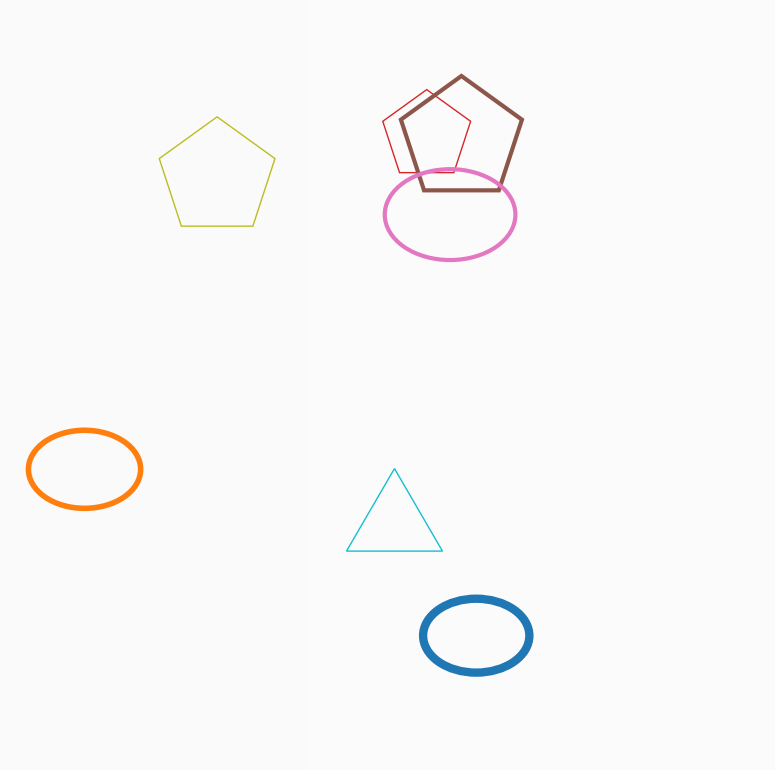[{"shape": "oval", "thickness": 3, "radius": 0.34, "center": [0.614, 0.174]}, {"shape": "oval", "thickness": 2, "radius": 0.36, "center": [0.109, 0.391]}, {"shape": "pentagon", "thickness": 0.5, "radius": 0.3, "center": [0.551, 0.824]}, {"shape": "pentagon", "thickness": 1.5, "radius": 0.41, "center": [0.595, 0.819]}, {"shape": "oval", "thickness": 1.5, "radius": 0.42, "center": [0.581, 0.721]}, {"shape": "pentagon", "thickness": 0.5, "radius": 0.39, "center": [0.28, 0.77]}, {"shape": "triangle", "thickness": 0.5, "radius": 0.36, "center": [0.509, 0.32]}]